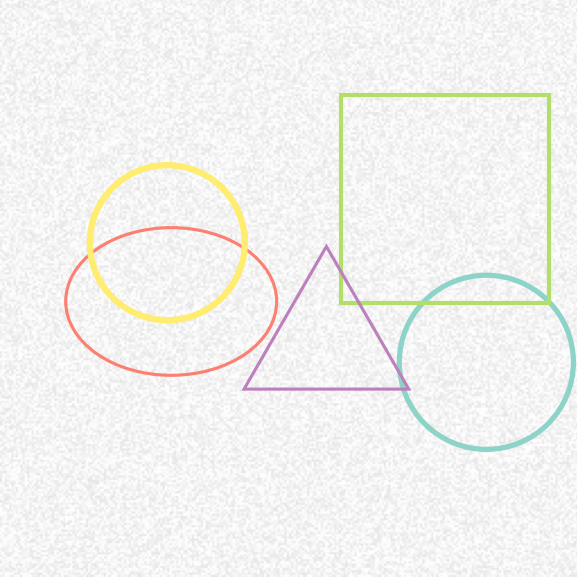[{"shape": "circle", "thickness": 2.5, "radius": 0.75, "center": [0.842, 0.372]}, {"shape": "oval", "thickness": 1.5, "radius": 0.91, "center": [0.296, 0.477]}, {"shape": "square", "thickness": 2, "radius": 0.9, "center": [0.771, 0.654]}, {"shape": "triangle", "thickness": 1.5, "radius": 0.82, "center": [0.565, 0.408]}, {"shape": "circle", "thickness": 3, "radius": 0.67, "center": [0.29, 0.579]}]